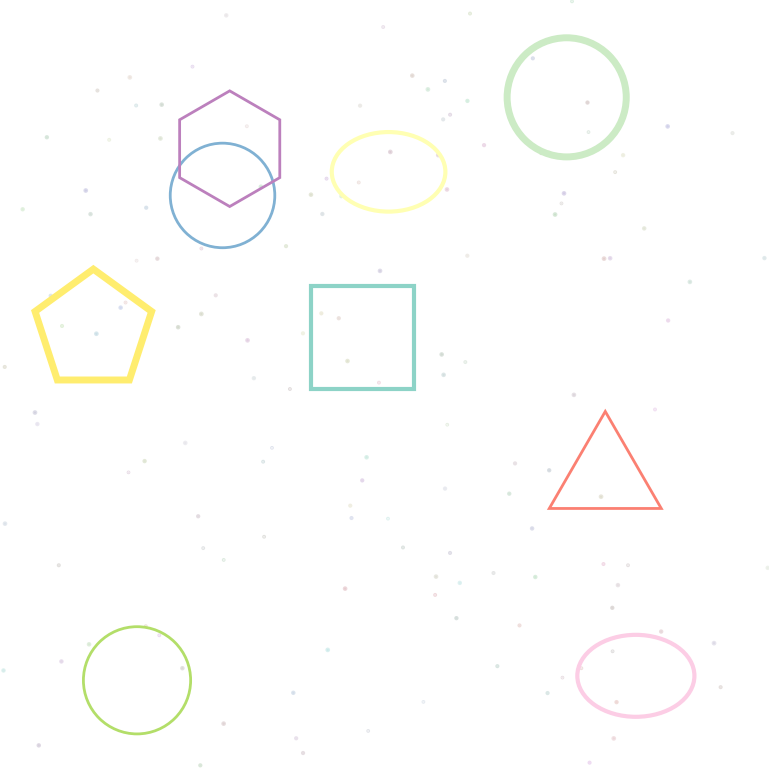[{"shape": "square", "thickness": 1.5, "radius": 0.33, "center": [0.471, 0.562]}, {"shape": "oval", "thickness": 1.5, "radius": 0.37, "center": [0.505, 0.777]}, {"shape": "triangle", "thickness": 1, "radius": 0.42, "center": [0.786, 0.382]}, {"shape": "circle", "thickness": 1, "radius": 0.34, "center": [0.289, 0.746]}, {"shape": "circle", "thickness": 1, "radius": 0.35, "center": [0.178, 0.116]}, {"shape": "oval", "thickness": 1.5, "radius": 0.38, "center": [0.826, 0.122]}, {"shape": "hexagon", "thickness": 1, "radius": 0.38, "center": [0.298, 0.807]}, {"shape": "circle", "thickness": 2.5, "radius": 0.39, "center": [0.736, 0.874]}, {"shape": "pentagon", "thickness": 2.5, "radius": 0.4, "center": [0.121, 0.571]}]